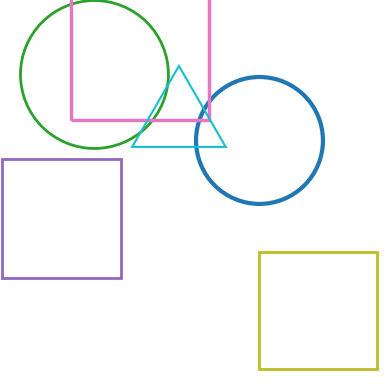[{"shape": "circle", "thickness": 3, "radius": 0.82, "center": [0.674, 0.635]}, {"shape": "circle", "thickness": 2, "radius": 0.96, "center": [0.245, 0.806]}, {"shape": "square", "thickness": 2, "radius": 0.77, "center": [0.16, 0.431]}, {"shape": "square", "thickness": 2.5, "radius": 0.89, "center": [0.364, 0.868]}, {"shape": "square", "thickness": 2, "radius": 0.76, "center": [0.826, 0.193]}, {"shape": "triangle", "thickness": 1.5, "radius": 0.7, "center": [0.465, 0.689]}]